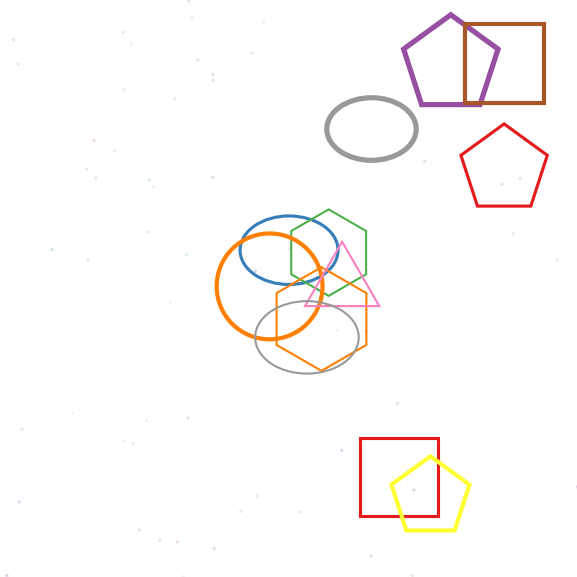[{"shape": "square", "thickness": 1.5, "radius": 0.34, "center": [0.691, 0.173]}, {"shape": "pentagon", "thickness": 1.5, "radius": 0.39, "center": [0.873, 0.706]}, {"shape": "oval", "thickness": 1.5, "radius": 0.42, "center": [0.501, 0.566]}, {"shape": "hexagon", "thickness": 1, "radius": 0.37, "center": [0.569, 0.562]}, {"shape": "pentagon", "thickness": 2.5, "radius": 0.43, "center": [0.781, 0.888]}, {"shape": "hexagon", "thickness": 1, "radius": 0.45, "center": [0.557, 0.447]}, {"shape": "circle", "thickness": 2, "radius": 0.46, "center": [0.467, 0.503]}, {"shape": "pentagon", "thickness": 2, "radius": 0.36, "center": [0.745, 0.138]}, {"shape": "square", "thickness": 2, "radius": 0.34, "center": [0.874, 0.89]}, {"shape": "triangle", "thickness": 1, "radius": 0.37, "center": [0.592, 0.506]}, {"shape": "oval", "thickness": 1, "radius": 0.45, "center": [0.532, 0.415]}, {"shape": "oval", "thickness": 2.5, "radius": 0.39, "center": [0.643, 0.776]}]